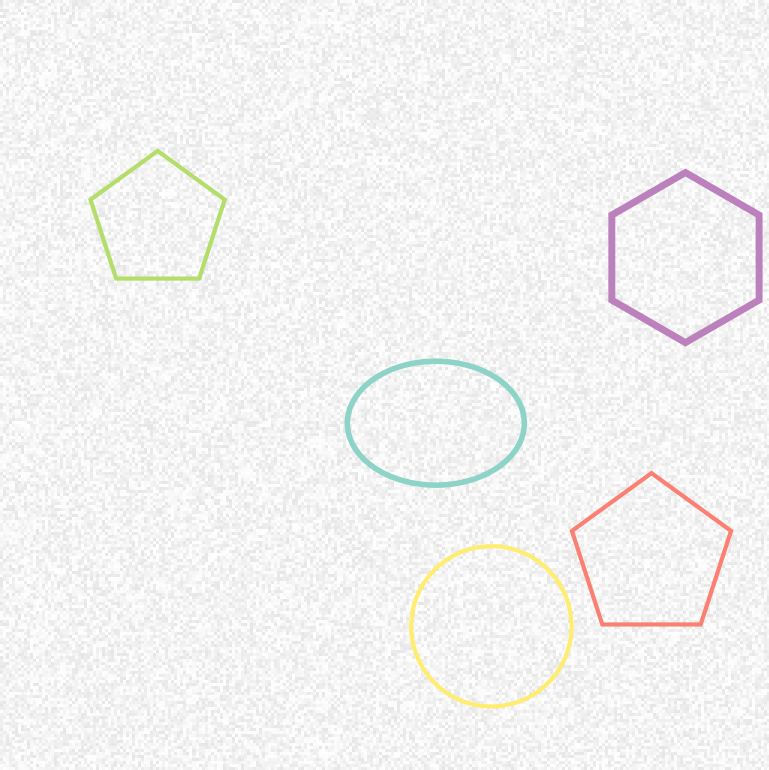[{"shape": "oval", "thickness": 2, "radius": 0.57, "center": [0.566, 0.45]}, {"shape": "pentagon", "thickness": 1.5, "radius": 0.54, "center": [0.846, 0.277]}, {"shape": "pentagon", "thickness": 1.5, "radius": 0.46, "center": [0.205, 0.712]}, {"shape": "hexagon", "thickness": 2.5, "radius": 0.55, "center": [0.89, 0.665]}, {"shape": "circle", "thickness": 1.5, "radius": 0.52, "center": [0.638, 0.187]}]